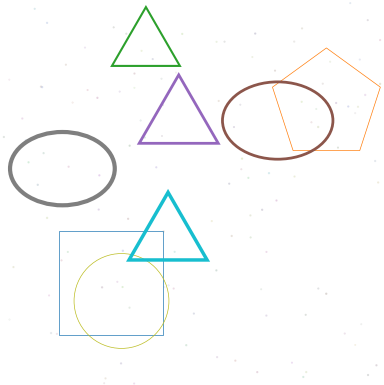[{"shape": "square", "thickness": 0.5, "radius": 0.68, "center": [0.29, 0.265]}, {"shape": "pentagon", "thickness": 0.5, "radius": 0.74, "center": [0.848, 0.728]}, {"shape": "triangle", "thickness": 1.5, "radius": 0.51, "center": [0.379, 0.88]}, {"shape": "triangle", "thickness": 2, "radius": 0.59, "center": [0.464, 0.687]}, {"shape": "oval", "thickness": 2, "radius": 0.72, "center": [0.721, 0.687]}, {"shape": "oval", "thickness": 3, "radius": 0.68, "center": [0.162, 0.562]}, {"shape": "circle", "thickness": 0.5, "radius": 0.62, "center": [0.316, 0.218]}, {"shape": "triangle", "thickness": 2.5, "radius": 0.59, "center": [0.437, 0.383]}]